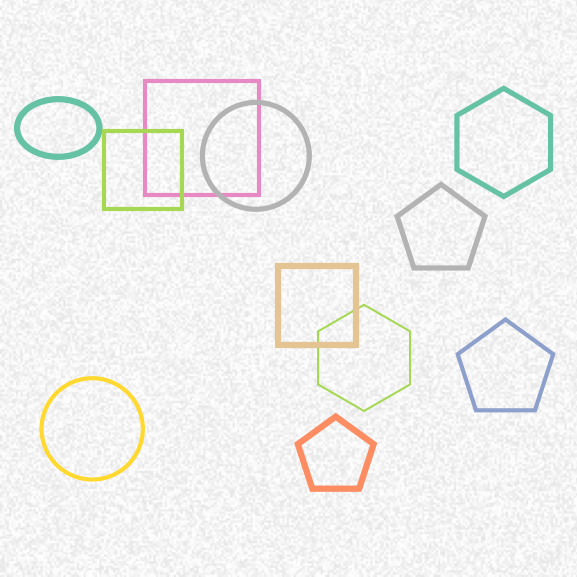[{"shape": "hexagon", "thickness": 2.5, "radius": 0.47, "center": [0.872, 0.753]}, {"shape": "oval", "thickness": 3, "radius": 0.36, "center": [0.101, 0.778]}, {"shape": "pentagon", "thickness": 3, "radius": 0.35, "center": [0.581, 0.209]}, {"shape": "pentagon", "thickness": 2, "radius": 0.43, "center": [0.875, 0.359]}, {"shape": "square", "thickness": 2, "radius": 0.5, "center": [0.35, 0.76]}, {"shape": "hexagon", "thickness": 1, "radius": 0.46, "center": [0.63, 0.379]}, {"shape": "square", "thickness": 2, "radius": 0.34, "center": [0.248, 0.705]}, {"shape": "circle", "thickness": 2, "radius": 0.44, "center": [0.16, 0.257]}, {"shape": "square", "thickness": 3, "radius": 0.34, "center": [0.549, 0.47]}, {"shape": "pentagon", "thickness": 2.5, "radius": 0.4, "center": [0.764, 0.6]}, {"shape": "circle", "thickness": 2.5, "radius": 0.46, "center": [0.443, 0.729]}]